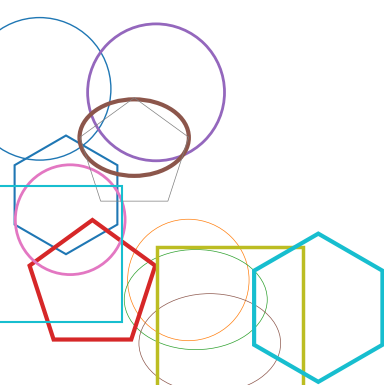[{"shape": "circle", "thickness": 1, "radius": 0.93, "center": [0.103, 0.769]}, {"shape": "hexagon", "thickness": 1.5, "radius": 0.77, "center": [0.171, 0.494]}, {"shape": "circle", "thickness": 0.5, "radius": 0.79, "center": [0.489, 0.273]}, {"shape": "oval", "thickness": 0.5, "radius": 0.93, "center": [0.508, 0.222]}, {"shape": "pentagon", "thickness": 3, "radius": 0.86, "center": [0.24, 0.257]}, {"shape": "circle", "thickness": 2, "radius": 0.89, "center": [0.405, 0.76]}, {"shape": "oval", "thickness": 0.5, "radius": 0.92, "center": [0.545, 0.108]}, {"shape": "oval", "thickness": 3, "radius": 0.71, "center": [0.349, 0.643]}, {"shape": "circle", "thickness": 2, "radius": 0.71, "center": [0.182, 0.429]}, {"shape": "pentagon", "thickness": 0.5, "radius": 0.74, "center": [0.349, 0.598]}, {"shape": "square", "thickness": 2.5, "radius": 0.95, "center": [0.597, 0.168]}, {"shape": "square", "thickness": 1.5, "radius": 0.88, "center": [0.14, 0.341]}, {"shape": "hexagon", "thickness": 3, "radius": 0.96, "center": [0.827, 0.201]}]